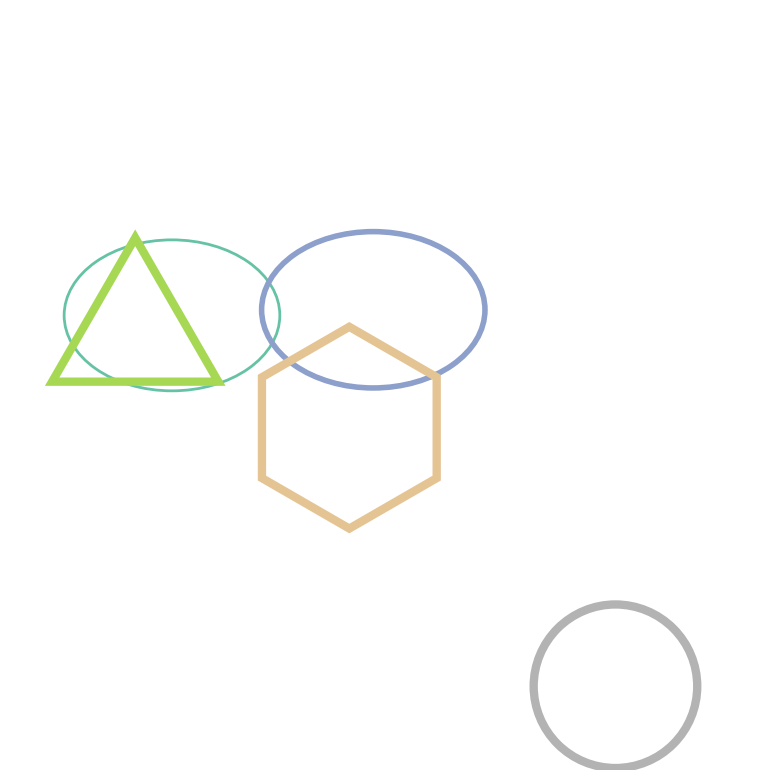[{"shape": "oval", "thickness": 1, "radius": 0.7, "center": [0.223, 0.59]}, {"shape": "oval", "thickness": 2, "radius": 0.73, "center": [0.485, 0.598]}, {"shape": "triangle", "thickness": 3, "radius": 0.62, "center": [0.176, 0.567]}, {"shape": "hexagon", "thickness": 3, "radius": 0.66, "center": [0.454, 0.445]}, {"shape": "circle", "thickness": 3, "radius": 0.53, "center": [0.799, 0.109]}]